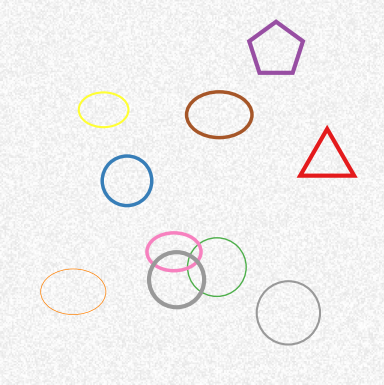[{"shape": "triangle", "thickness": 3, "radius": 0.4, "center": [0.85, 0.584]}, {"shape": "circle", "thickness": 2.5, "radius": 0.32, "center": [0.33, 0.53]}, {"shape": "circle", "thickness": 1, "radius": 0.38, "center": [0.563, 0.306]}, {"shape": "pentagon", "thickness": 3, "radius": 0.37, "center": [0.717, 0.87]}, {"shape": "oval", "thickness": 0.5, "radius": 0.42, "center": [0.19, 0.242]}, {"shape": "oval", "thickness": 1.5, "radius": 0.32, "center": [0.269, 0.715]}, {"shape": "oval", "thickness": 2.5, "radius": 0.42, "center": [0.57, 0.702]}, {"shape": "oval", "thickness": 2.5, "radius": 0.35, "center": [0.452, 0.346]}, {"shape": "circle", "thickness": 3, "radius": 0.36, "center": [0.459, 0.273]}, {"shape": "circle", "thickness": 1.5, "radius": 0.41, "center": [0.749, 0.187]}]